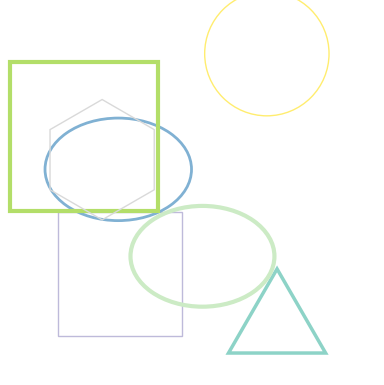[{"shape": "triangle", "thickness": 2.5, "radius": 0.73, "center": [0.72, 0.156]}, {"shape": "square", "thickness": 1, "radius": 0.8, "center": [0.311, 0.289]}, {"shape": "oval", "thickness": 2, "radius": 0.95, "center": [0.307, 0.56]}, {"shape": "square", "thickness": 3, "radius": 0.96, "center": [0.218, 0.645]}, {"shape": "hexagon", "thickness": 1, "radius": 0.78, "center": [0.265, 0.585]}, {"shape": "oval", "thickness": 3, "radius": 0.93, "center": [0.526, 0.334]}, {"shape": "circle", "thickness": 1, "radius": 0.81, "center": [0.693, 0.861]}]